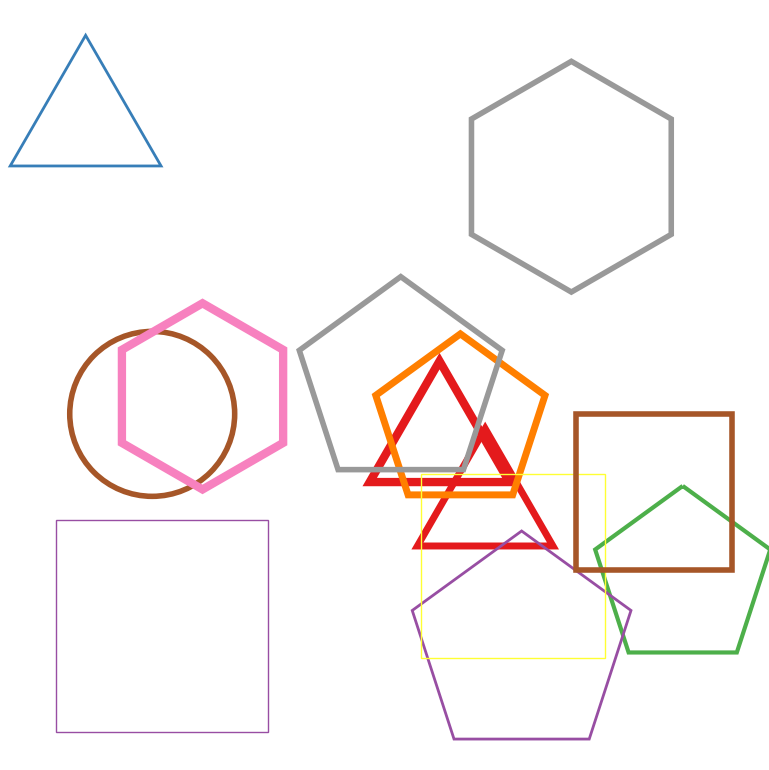[{"shape": "triangle", "thickness": 2.5, "radius": 0.51, "center": [0.63, 0.342]}, {"shape": "triangle", "thickness": 3, "radius": 0.52, "center": [0.571, 0.426]}, {"shape": "triangle", "thickness": 1, "radius": 0.57, "center": [0.111, 0.841]}, {"shape": "pentagon", "thickness": 1.5, "radius": 0.6, "center": [0.887, 0.249]}, {"shape": "square", "thickness": 0.5, "radius": 0.69, "center": [0.21, 0.186]}, {"shape": "pentagon", "thickness": 1, "radius": 0.75, "center": [0.677, 0.161]}, {"shape": "pentagon", "thickness": 2.5, "radius": 0.58, "center": [0.598, 0.451]}, {"shape": "square", "thickness": 0.5, "radius": 0.6, "center": [0.666, 0.264]}, {"shape": "circle", "thickness": 2, "radius": 0.54, "center": [0.198, 0.462]}, {"shape": "square", "thickness": 2, "radius": 0.51, "center": [0.849, 0.36]}, {"shape": "hexagon", "thickness": 3, "radius": 0.6, "center": [0.263, 0.485]}, {"shape": "hexagon", "thickness": 2, "radius": 0.75, "center": [0.742, 0.771]}, {"shape": "pentagon", "thickness": 2, "radius": 0.69, "center": [0.52, 0.502]}]